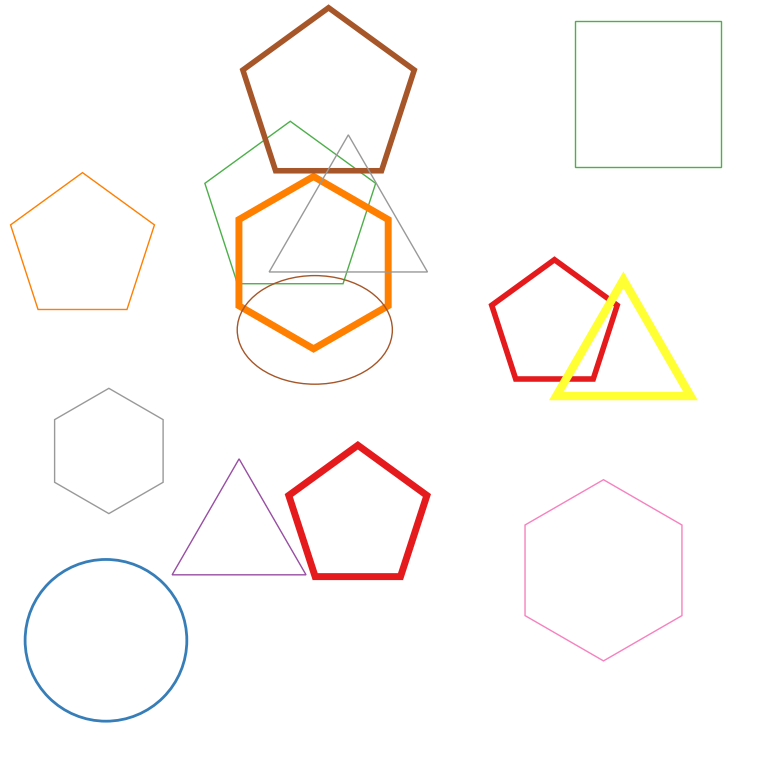[{"shape": "pentagon", "thickness": 2.5, "radius": 0.47, "center": [0.465, 0.327]}, {"shape": "pentagon", "thickness": 2, "radius": 0.43, "center": [0.72, 0.577]}, {"shape": "circle", "thickness": 1, "radius": 0.53, "center": [0.138, 0.168]}, {"shape": "square", "thickness": 0.5, "radius": 0.47, "center": [0.842, 0.878]}, {"shape": "pentagon", "thickness": 0.5, "radius": 0.58, "center": [0.377, 0.726]}, {"shape": "triangle", "thickness": 0.5, "radius": 0.5, "center": [0.31, 0.304]}, {"shape": "pentagon", "thickness": 0.5, "radius": 0.49, "center": [0.107, 0.678]}, {"shape": "hexagon", "thickness": 2.5, "radius": 0.56, "center": [0.407, 0.659]}, {"shape": "triangle", "thickness": 3, "radius": 0.5, "center": [0.81, 0.536]}, {"shape": "oval", "thickness": 0.5, "radius": 0.5, "center": [0.409, 0.572]}, {"shape": "pentagon", "thickness": 2, "radius": 0.59, "center": [0.427, 0.873]}, {"shape": "hexagon", "thickness": 0.5, "radius": 0.59, "center": [0.784, 0.259]}, {"shape": "triangle", "thickness": 0.5, "radius": 0.59, "center": [0.452, 0.706]}, {"shape": "hexagon", "thickness": 0.5, "radius": 0.41, "center": [0.141, 0.414]}]